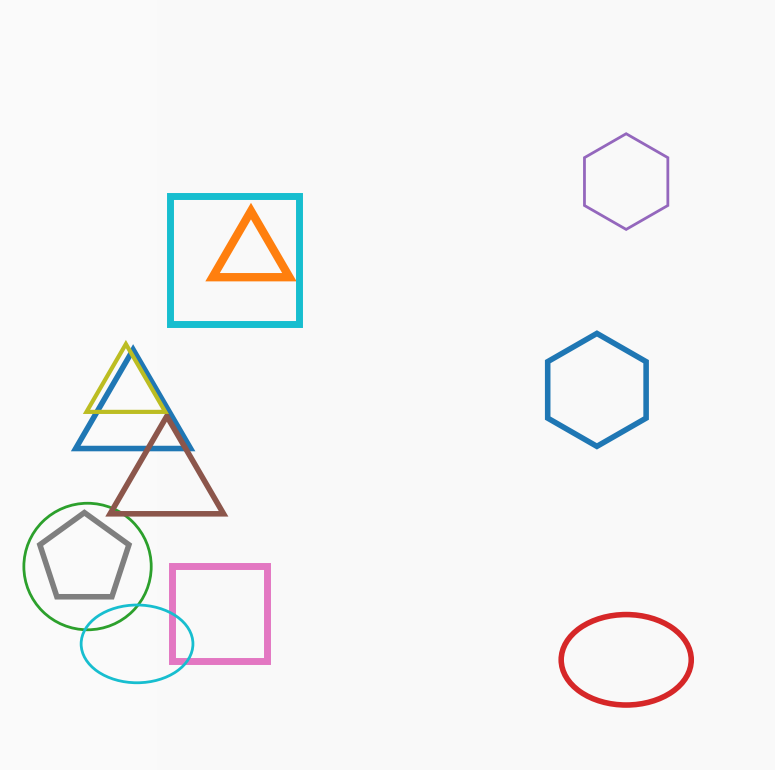[{"shape": "hexagon", "thickness": 2, "radius": 0.37, "center": [0.77, 0.494]}, {"shape": "triangle", "thickness": 2, "radius": 0.43, "center": [0.172, 0.46]}, {"shape": "triangle", "thickness": 3, "radius": 0.29, "center": [0.324, 0.669]}, {"shape": "circle", "thickness": 1, "radius": 0.41, "center": [0.113, 0.264]}, {"shape": "oval", "thickness": 2, "radius": 0.42, "center": [0.808, 0.143]}, {"shape": "hexagon", "thickness": 1, "radius": 0.31, "center": [0.808, 0.764]}, {"shape": "triangle", "thickness": 2, "radius": 0.42, "center": [0.215, 0.375]}, {"shape": "square", "thickness": 2.5, "radius": 0.31, "center": [0.283, 0.203]}, {"shape": "pentagon", "thickness": 2, "radius": 0.3, "center": [0.109, 0.274]}, {"shape": "triangle", "thickness": 1.5, "radius": 0.29, "center": [0.162, 0.494]}, {"shape": "oval", "thickness": 1, "radius": 0.36, "center": [0.177, 0.164]}, {"shape": "square", "thickness": 2.5, "radius": 0.42, "center": [0.302, 0.662]}]